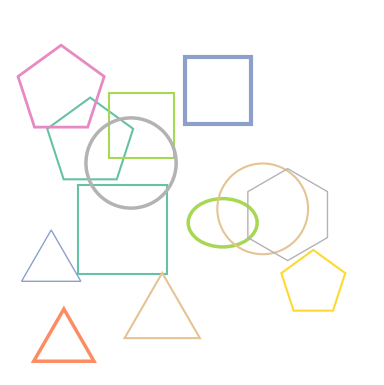[{"shape": "pentagon", "thickness": 1.5, "radius": 0.59, "center": [0.234, 0.629]}, {"shape": "square", "thickness": 1.5, "radius": 0.58, "center": [0.317, 0.405]}, {"shape": "triangle", "thickness": 2.5, "radius": 0.45, "center": [0.166, 0.107]}, {"shape": "triangle", "thickness": 1, "radius": 0.44, "center": [0.133, 0.314]}, {"shape": "square", "thickness": 3, "radius": 0.43, "center": [0.566, 0.765]}, {"shape": "pentagon", "thickness": 2, "radius": 0.59, "center": [0.159, 0.765]}, {"shape": "oval", "thickness": 2.5, "radius": 0.45, "center": [0.578, 0.421]}, {"shape": "square", "thickness": 1.5, "radius": 0.42, "center": [0.368, 0.673]}, {"shape": "pentagon", "thickness": 1.5, "radius": 0.44, "center": [0.814, 0.264]}, {"shape": "triangle", "thickness": 1.5, "radius": 0.56, "center": [0.421, 0.178]}, {"shape": "circle", "thickness": 1.5, "radius": 0.59, "center": [0.682, 0.458]}, {"shape": "hexagon", "thickness": 1, "radius": 0.6, "center": [0.747, 0.443]}, {"shape": "circle", "thickness": 2.5, "radius": 0.59, "center": [0.34, 0.577]}]